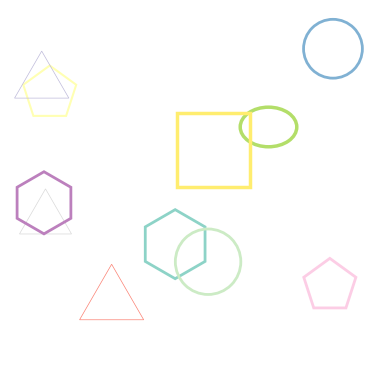[{"shape": "hexagon", "thickness": 2, "radius": 0.45, "center": [0.455, 0.366]}, {"shape": "pentagon", "thickness": 1.5, "radius": 0.36, "center": [0.129, 0.757]}, {"shape": "triangle", "thickness": 0.5, "radius": 0.41, "center": [0.108, 0.786]}, {"shape": "triangle", "thickness": 0.5, "radius": 0.48, "center": [0.29, 0.218]}, {"shape": "circle", "thickness": 2, "radius": 0.38, "center": [0.865, 0.873]}, {"shape": "oval", "thickness": 2.5, "radius": 0.37, "center": [0.697, 0.67]}, {"shape": "pentagon", "thickness": 2, "radius": 0.36, "center": [0.857, 0.258]}, {"shape": "triangle", "thickness": 0.5, "radius": 0.39, "center": [0.118, 0.431]}, {"shape": "hexagon", "thickness": 2, "radius": 0.4, "center": [0.114, 0.473]}, {"shape": "circle", "thickness": 2, "radius": 0.43, "center": [0.54, 0.32]}, {"shape": "square", "thickness": 2.5, "radius": 0.48, "center": [0.555, 0.61]}]